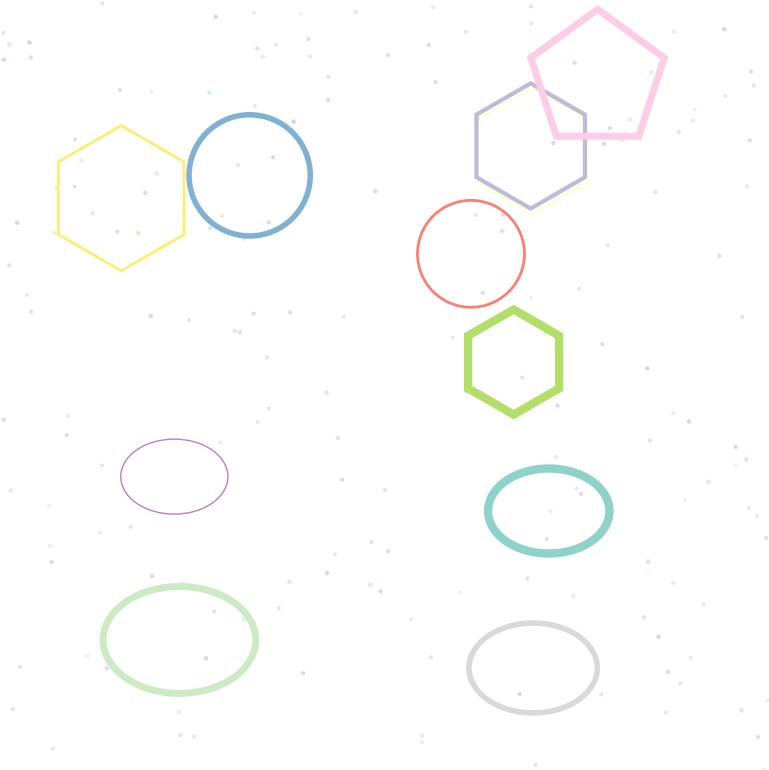[{"shape": "oval", "thickness": 3, "radius": 0.39, "center": [0.713, 0.336]}, {"shape": "hexagon", "thickness": 0.5, "radius": 0.41, "center": [0.691, 0.805]}, {"shape": "hexagon", "thickness": 1.5, "radius": 0.41, "center": [0.689, 0.81]}, {"shape": "circle", "thickness": 1, "radius": 0.35, "center": [0.612, 0.67]}, {"shape": "circle", "thickness": 2, "radius": 0.39, "center": [0.324, 0.772]}, {"shape": "hexagon", "thickness": 3, "radius": 0.34, "center": [0.667, 0.53]}, {"shape": "pentagon", "thickness": 2.5, "radius": 0.46, "center": [0.776, 0.897]}, {"shape": "oval", "thickness": 2, "radius": 0.42, "center": [0.692, 0.132]}, {"shape": "oval", "thickness": 0.5, "radius": 0.35, "center": [0.226, 0.381]}, {"shape": "oval", "thickness": 2.5, "radius": 0.5, "center": [0.233, 0.169]}, {"shape": "hexagon", "thickness": 1, "radius": 0.47, "center": [0.157, 0.743]}]